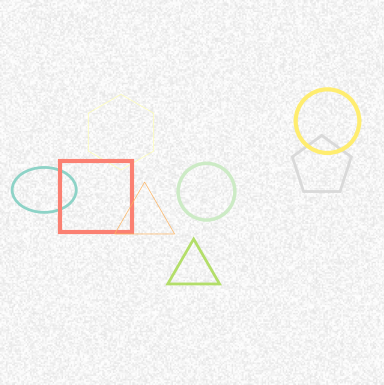[{"shape": "oval", "thickness": 2, "radius": 0.42, "center": [0.115, 0.507]}, {"shape": "hexagon", "thickness": 0.5, "radius": 0.49, "center": [0.314, 0.657]}, {"shape": "square", "thickness": 3, "radius": 0.46, "center": [0.249, 0.489]}, {"shape": "triangle", "thickness": 0.5, "radius": 0.45, "center": [0.376, 0.437]}, {"shape": "triangle", "thickness": 2, "radius": 0.39, "center": [0.503, 0.301]}, {"shape": "pentagon", "thickness": 2, "radius": 0.4, "center": [0.836, 0.568]}, {"shape": "circle", "thickness": 2.5, "radius": 0.37, "center": [0.536, 0.502]}, {"shape": "circle", "thickness": 3, "radius": 0.41, "center": [0.851, 0.685]}]